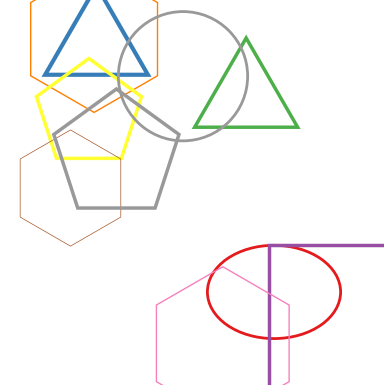[{"shape": "oval", "thickness": 2, "radius": 0.87, "center": [0.712, 0.242]}, {"shape": "triangle", "thickness": 3, "radius": 0.77, "center": [0.251, 0.883]}, {"shape": "triangle", "thickness": 2.5, "radius": 0.77, "center": [0.639, 0.747]}, {"shape": "square", "thickness": 2.5, "radius": 0.92, "center": [0.882, 0.178]}, {"shape": "hexagon", "thickness": 1, "radius": 0.95, "center": [0.244, 0.898]}, {"shape": "pentagon", "thickness": 2.5, "radius": 0.72, "center": [0.231, 0.705]}, {"shape": "hexagon", "thickness": 0.5, "radius": 0.75, "center": [0.183, 0.512]}, {"shape": "hexagon", "thickness": 1, "radius": 1.0, "center": [0.579, 0.108]}, {"shape": "circle", "thickness": 2, "radius": 0.84, "center": [0.475, 0.802]}, {"shape": "pentagon", "thickness": 2.5, "radius": 0.85, "center": [0.302, 0.598]}]